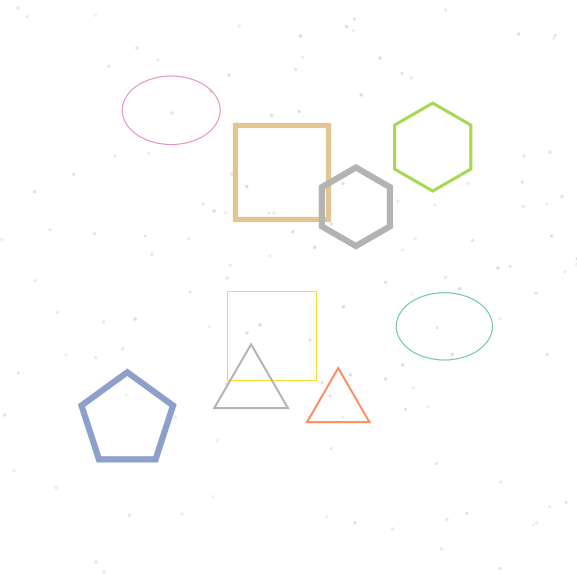[{"shape": "oval", "thickness": 0.5, "radius": 0.42, "center": [0.769, 0.434]}, {"shape": "triangle", "thickness": 1, "radius": 0.31, "center": [0.586, 0.299]}, {"shape": "pentagon", "thickness": 3, "radius": 0.42, "center": [0.22, 0.271]}, {"shape": "oval", "thickness": 0.5, "radius": 0.42, "center": [0.296, 0.808]}, {"shape": "hexagon", "thickness": 1.5, "radius": 0.38, "center": [0.749, 0.744]}, {"shape": "square", "thickness": 0.5, "radius": 0.39, "center": [0.471, 0.418]}, {"shape": "square", "thickness": 2.5, "radius": 0.41, "center": [0.488, 0.701]}, {"shape": "hexagon", "thickness": 3, "radius": 0.34, "center": [0.616, 0.641]}, {"shape": "triangle", "thickness": 1, "radius": 0.37, "center": [0.435, 0.329]}]